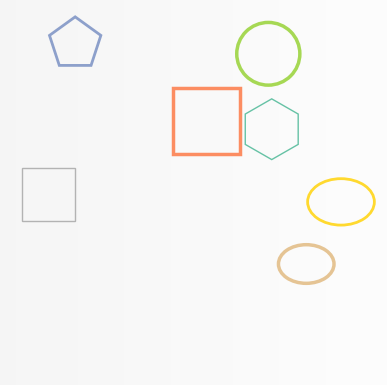[{"shape": "hexagon", "thickness": 1, "radius": 0.39, "center": [0.701, 0.664]}, {"shape": "square", "thickness": 2.5, "radius": 0.43, "center": [0.532, 0.685]}, {"shape": "pentagon", "thickness": 2, "radius": 0.35, "center": [0.194, 0.886]}, {"shape": "circle", "thickness": 2.5, "radius": 0.41, "center": [0.692, 0.86]}, {"shape": "oval", "thickness": 2, "radius": 0.43, "center": [0.88, 0.476]}, {"shape": "oval", "thickness": 2.5, "radius": 0.36, "center": [0.79, 0.314]}, {"shape": "square", "thickness": 1, "radius": 0.34, "center": [0.126, 0.495]}]